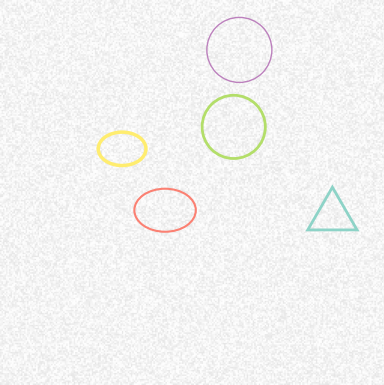[{"shape": "triangle", "thickness": 2, "radius": 0.37, "center": [0.863, 0.44]}, {"shape": "oval", "thickness": 1.5, "radius": 0.4, "center": [0.429, 0.454]}, {"shape": "circle", "thickness": 2, "radius": 0.41, "center": [0.607, 0.67]}, {"shape": "circle", "thickness": 1, "radius": 0.42, "center": [0.622, 0.87]}, {"shape": "oval", "thickness": 2.5, "radius": 0.31, "center": [0.317, 0.613]}]